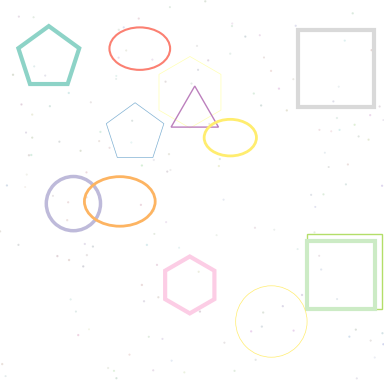[{"shape": "pentagon", "thickness": 3, "radius": 0.42, "center": [0.127, 0.849]}, {"shape": "hexagon", "thickness": 0.5, "radius": 0.46, "center": [0.493, 0.76]}, {"shape": "circle", "thickness": 2.5, "radius": 0.35, "center": [0.191, 0.471]}, {"shape": "oval", "thickness": 1.5, "radius": 0.39, "center": [0.363, 0.874]}, {"shape": "pentagon", "thickness": 0.5, "radius": 0.39, "center": [0.351, 0.655]}, {"shape": "oval", "thickness": 2, "radius": 0.46, "center": [0.311, 0.477]}, {"shape": "square", "thickness": 1, "radius": 0.49, "center": [0.895, 0.294]}, {"shape": "hexagon", "thickness": 3, "radius": 0.37, "center": [0.493, 0.26]}, {"shape": "square", "thickness": 3, "radius": 0.5, "center": [0.872, 0.822]}, {"shape": "triangle", "thickness": 1, "radius": 0.36, "center": [0.506, 0.705]}, {"shape": "square", "thickness": 3, "radius": 0.44, "center": [0.886, 0.285]}, {"shape": "oval", "thickness": 2, "radius": 0.34, "center": [0.598, 0.642]}, {"shape": "circle", "thickness": 0.5, "radius": 0.46, "center": [0.705, 0.165]}]